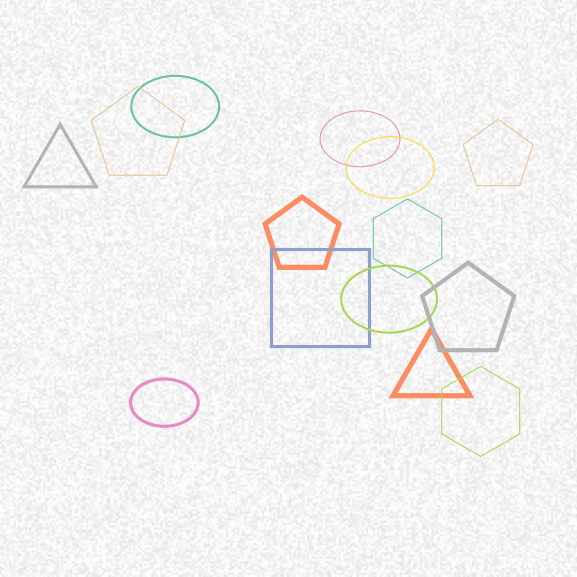[{"shape": "hexagon", "thickness": 0.5, "radius": 0.34, "center": [0.706, 0.586]}, {"shape": "oval", "thickness": 1, "radius": 0.38, "center": [0.303, 0.815]}, {"shape": "pentagon", "thickness": 2.5, "radius": 0.34, "center": [0.523, 0.591]}, {"shape": "triangle", "thickness": 2.5, "radius": 0.39, "center": [0.747, 0.352]}, {"shape": "square", "thickness": 1.5, "radius": 0.42, "center": [0.554, 0.483]}, {"shape": "oval", "thickness": 1.5, "radius": 0.29, "center": [0.285, 0.302]}, {"shape": "oval", "thickness": 0.5, "radius": 0.35, "center": [0.623, 0.759]}, {"shape": "hexagon", "thickness": 0.5, "radius": 0.39, "center": [0.832, 0.287]}, {"shape": "oval", "thickness": 1, "radius": 0.41, "center": [0.674, 0.481]}, {"shape": "oval", "thickness": 0.5, "radius": 0.38, "center": [0.676, 0.709]}, {"shape": "pentagon", "thickness": 0.5, "radius": 0.32, "center": [0.862, 0.729]}, {"shape": "pentagon", "thickness": 0.5, "radius": 0.43, "center": [0.239, 0.765]}, {"shape": "pentagon", "thickness": 2, "radius": 0.42, "center": [0.811, 0.461]}, {"shape": "triangle", "thickness": 1.5, "radius": 0.36, "center": [0.104, 0.712]}]